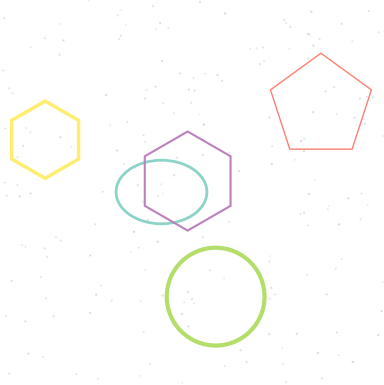[{"shape": "oval", "thickness": 2, "radius": 0.59, "center": [0.419, 0.501]}, {"shape": "pentagon", "thickness": 1, "radius": 0.69, "center": [0.834, 0.724]}, {"shape": "circle", "thickness": 3, "radius": 0.64, "center": [0.56, 0.23]}, {"shape": "hexagon", "thickness": 1.5, "radius": 0.64, "center": [0.487, 0.53]}, {"shape": "hexagon", "thickness": 2.5, "radius": 0.5, "center": [0.117, 0.637]}]